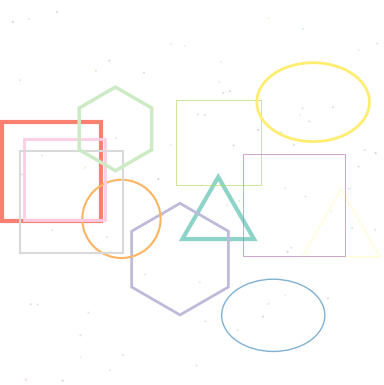[{"shape": "triangle", "thickness": 3, "radius": 0.54, "center": [0.567, 0.433]}, {"shape": "triangle", "thickness": 0.5, "radius": 0.58, "center": [0.886, 0.391]}, {"shape": "hexagon", "thickness": 2, "radius": 0.73, "center": [0.468, 0.327]}, {"shape": "square", "thickness": 3, "radius": 0.64, "center": [0.134, 0.554]}, {"shape": "oval", "thickness": 1, "radius": 0.67, "center": [0.71, 0.181]}, {"shape": "circle", "thickness": 1.5, "radius": 0.51, "center": [0.315, 0.431]}, {"shape": "square", "thickness": 0.5, "radius": 0.55, "center": [0.568, 0.629]}, {"shape": "square", "thickness": 2, "radius": 0.53, "center": [0.168, 0.533]}, {"shape": "square", "thickness": 1.5, "radius": 0.66, "center": [0.186, 0.476]}, {"shape": "square", "thickness": 0.5, "radius": 0.66, "center": [0.763, 0.468]}, {"shape": "hexagon", "thickness": 2.5, "radius": 0.54, "center": [0.3, 0.665]}, {"shape": "oval", "thickness": 2, "radius": 0.73, "center": [0.813, 0.735]}]